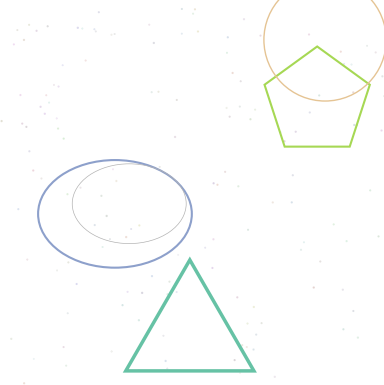[{"shape": "triangle", "thickness": 2.5, "radius": 0.96, "center": [0.493, 0.133]}, {"shape": "oval", "thickness": 1.5, "radius": 1.0, "center": [0.299, 0.444]}, {"shape": "pentagon", "thickness": 1.5, "radius": 0.72, "center": [0.824, 0.735]}, {"shape": "circle", "thickness": 1, "radius": 0.79, "center": [0.844, 0.896]}, {"shape": "oval", "thickness": 0.5, "radius": 0.74, "center": [0.336, 0.471]}]